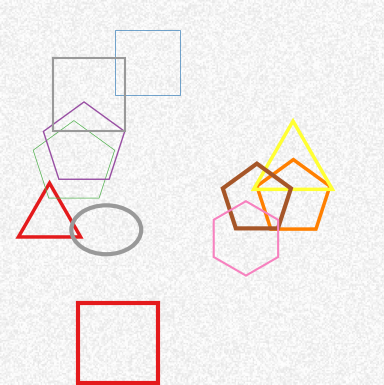[{"shape": "triangle", "thickness": 2.5, "radius": 0.47, "center": [0.129, 0.431]}, {"shape": "square", "thickness": 3, "radius": 0.52, "center": [0.306, 0.109]}, {"shape": "square", "thickness": 0.5, "radius": 0.42, "center": [0.384, 0.837]}, {"shape": "pentagon", "thickness": 0.5, "radius": 0.56, "center": [0.192, 0.575]}, {"shape": "pentagon", "thickness": 1, "radius": 0.56, "center": [0.218, 0.624]}, {"shape": "pentagon", "thickness": 2.5, "radius": 0.5, "center": [0.762, 0.486]}, {"shape": "triangle", "thickness": 2.5, "radius": 0.59, "center": [0.761, 0.567]}, {"shape": "pentagon", "thickness": 3, "radius": 0.47, "center": [0.667, 0.482]}, {"shape": "hexagon", "thickness": 1.5, "radius": 0.48, "center": [0.639, 0.381]}, {"shape": "square", "thickness": 1.5, "radius": 0.47, "center": [0.231, 0.755]}, {"shape": "oval", "thickness": 3, "radius": 0.45, "center": [0.276, 0.403]}]